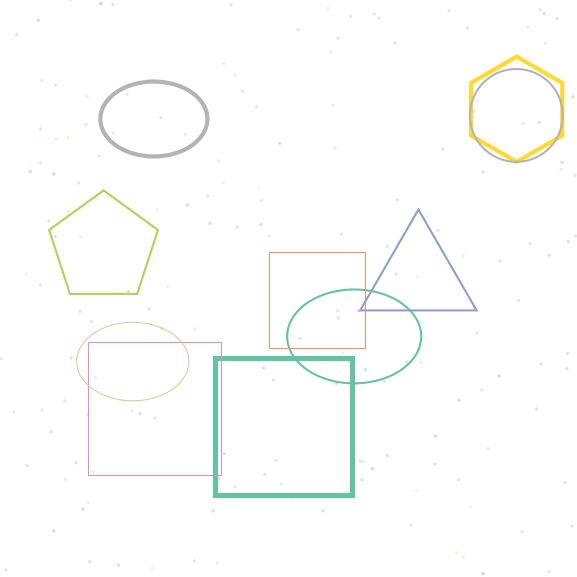[{"shape": "square", "thickness": 2.5, "radius": 0.59, "center": [0.491, 0.261]}, {"shape": "oval", "thickness": 1, "radius": 0.58, "center": [0.613, 0.417]}, {"shape": "square", "thickness": 0.5, "radius": 0.41, "center": [0.549, 0.48]}, {"shape": "triangle", "thickness": 1, "radius": 0.58, "center": [0.725, 0.52]}, {"shape": "square", "thickness": 0.5, "radius": 0.57, "center": [0.268, 0.292]}, {"shape": "pentagon", "thickness": 1, "radius": 0.5, "center": [0.179, 0.57]}, {"shape": "hexagon", "thickness": 2, "radius": 0.46, "center": [0.895, 0.81]}, {"shape": "oval", "thickness": 0.5, "radius": 0.49, "center": [0.23, 0.373]}, {"shape": "oval", "thickness": 2, "radius": 0.46, "center": [0.266, 0.793]}, {"shape": "circle", "thickness": 1, "radius": 0.4, "center": [0.894, 0.799]}]